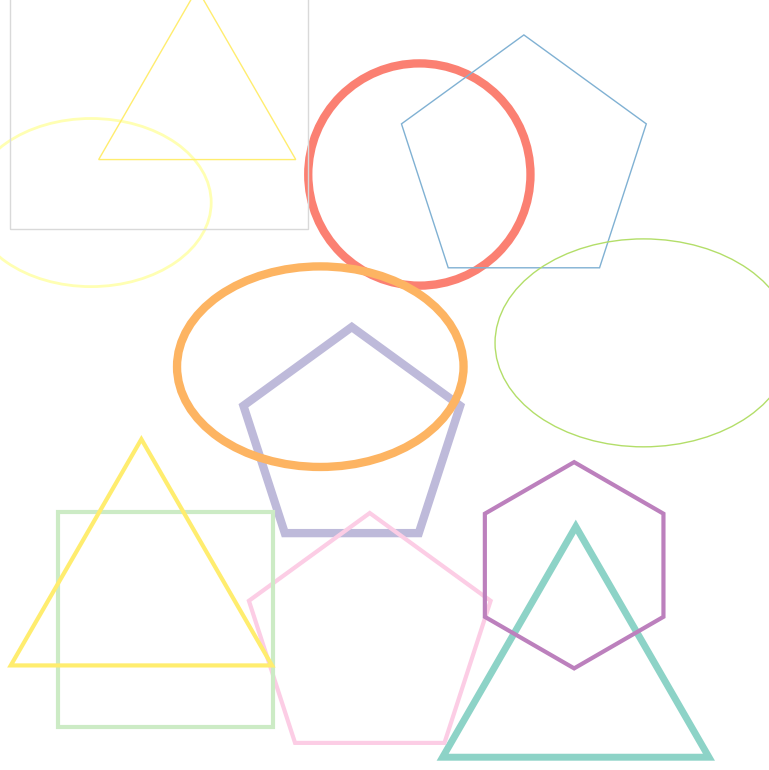[{"shape": "triangle", "thickness": 2.5, "radius": 1.0, "center": [0.748, 0.116]}, {"shape": "oval", "thickness": 1, "radius": 0.78, "center": [0.118, 0.737]}, {"shape": "pentagon", "thickness": 3, "radius": 0.74, "center": [0.457, 0.427]}, {"shape": "circle", "thickness": 3, "radius": 0.72, "center": [0.545, 0.773]}, {"shape": "pentagon", "thickness": 0.5, "radius": 0.84, "center": [0.68, 0.787]}, {"shape": "oval", "thickness": 3, "radius": 0.93, "center": [0.416, 0.524]}, {"shape": "oval", "thickness": 0.5, "radius": 0.96, "center": [0.836, 0.555]}, {"shape": "pentagon", "thickness": 1.5, "radius": 0.83, "center": [0.48, 0.169]}, {"shape": "square", "thickness": 0.5, "radius": 0.97, "center": [0.206, 0.896]}, {"shape": "hexagon", "thickness": 1.5, "radius": 0.67, "center": [0.746, 0.266]}, {"shape": "square", "thickness": 1.5, "radius": 0.7, "center": [0.215, 0.195]}, {"shape": "triangle", "thickness": 1.5, "radius": 0.98, "center": [0.184, 0.234]}, {"shape": "triangle", "thickness": 0.5, "radius": 0.74, "center": [0.256, 0.867]}]